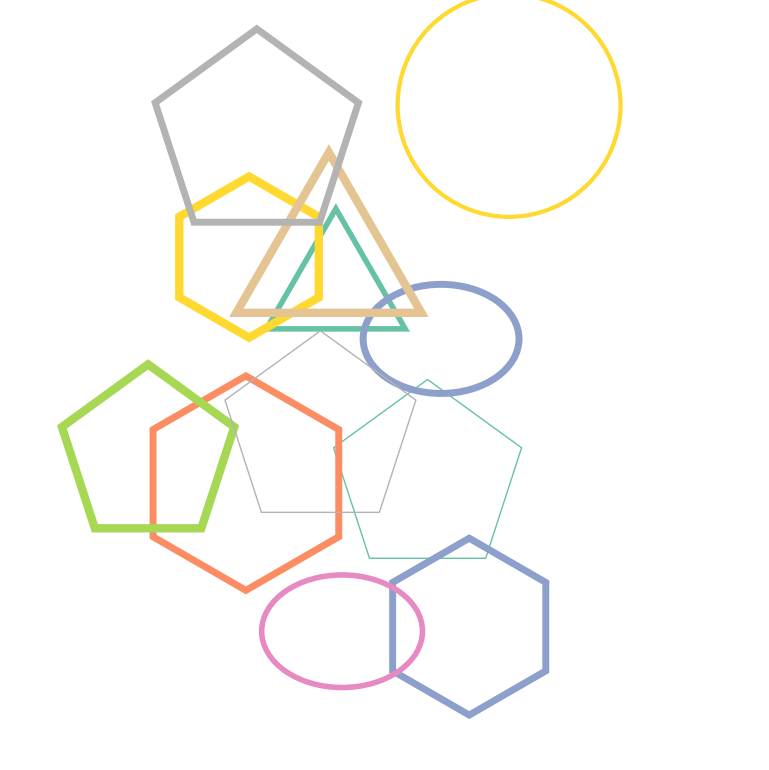[{"shape": "triangle", "thickness": 2, "radius": 0.52, "center": [0.436, 0.625]}, {"shape": "pentagon", "thickness": 0.5, "radius": 0.64, "center": [0.555, 0.379]}, {"shape": "hexagon", "thickness": 2.5, "radius": 0.7, "center": [0.319, 0.373]}, {"shape": "oval", "thickness": 2.5, "radius": 0.51, "center": [0.573, 0.56]}, {"shape": "hexagon", "thickness": 2.5, "radius": 0.57, "center": [0.609, 0.186]}, {"shape": "oval", "thickness": 2, "radius": 0.52, "center": [0.444, 0.18]}, {"shape": "pentagon", "thickness": 3, "radius": 0.59, "center": [0.192, 0.409]}, {"shape": "hexagon", "thickness": 3, "radius": 0.52, "center": [0.323, 0.666]}, {"shape": "circle", "thickness": 1.5, "radius": 0.72, "center": [0.661, 0.863]}, {"shape": "triangle", "thickness": 3, "radius": 0.69, "center": [0.427, 0.663]}, {"shape": "pentagon", "thickness": 0.5, "radius": 0.65, "center": [0.416, 0.44]}, {"shape": "pentagon", "thickness": 2.5, "radius": 0.69, "center": [0.334, 0.824]}]